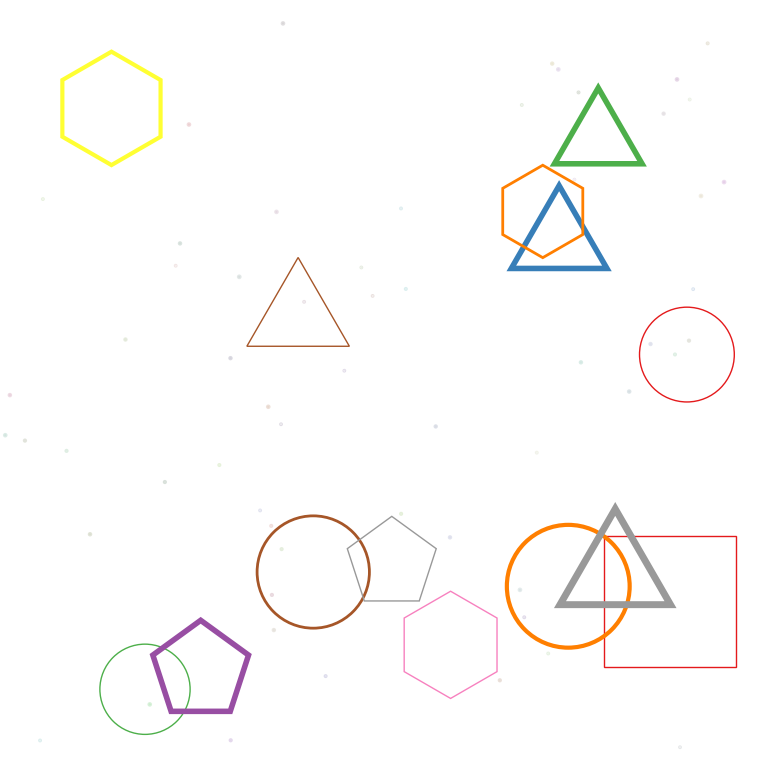[{"shape": "circle", "thickness": 0.5, "radius": 0.31, "center": [0.892, 0.54]}, {"shape": "square", "thickness": 0.5, "radius": 0.43, "center": [0.87, 0.219]}, {"shape": "triangle", "thickness": 2, "radius": 0.36, "center": [0.726, 0.687]}, {"shape": "circle", "thickness": 0.5, "radius": 0.29, "center": [0.188, 0.105]}, {"shape": "triangle", "thickness": 2, "radius": 0.33, "center": [0.777, 0.82]}, {"shape": "pentagon", "thickness": 2, "radius": 0.33, "center": [0.261, 0.129]}, {"shape": "circle", "thickness": 1.5, "radius": 0.4, "center": [0.738, 0.239]}, {"shape": "hexagon", "thickness": 1, "radius": 0.3, "center": [0.705, 0.725]}, {"shape": "hexagon", "thickness": 1.5, "radius": 0.37, "center": [0.145, 0.859]}, {"shape": "triangle", "thickness": 0.5, "radius": 0.38, "center": [0.387, 0.589]}, {"shape": "circle", "thickness": 1, "radius": 0.36, "center": [0.407, 0.257]}, {"shape": "hexagon", "thickness": 0.5, "radius": 0.35, "center": [0.585, 0.163]}, {"shape": "pentagon", "thickness": 0.5, "radius": 0.3, "center": [0.509, 0.269]}, {"shape": "triangle", "thickness": 2.5, "radius": 0.41, "center": [0.799, 0.256]}]